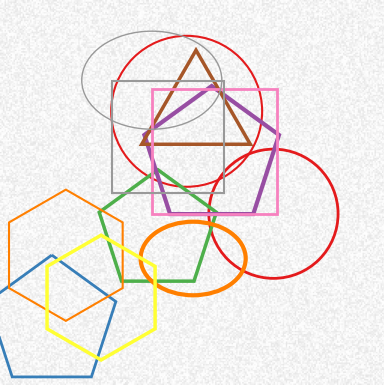[{"shape": "circle", "thickness": 1.5, "radius": 0.98, "center": [0.485, 0.711]}, {"shape": "circle", "thickness": 2, "radius": 0.84, "center": [0.71, 0.445]}, {"shape": "pentagon", "thickness": 2, "radius": 0.87, "center": [0.135, 0.163]}, {"shape": "pentagon", "thickness": 2.5, "radius": 0.8, "center": [0.41, 0.399]}, {"shape": "pentagon", "thickness": 3, "radius": 0.92, "center": [0.55, 0.593]}, {"shape": "hexagon", "thickness": 1.5, "radius": 0.85, "center": [0.171, 0.337]}, {"shape": "oval", "thickness": 3, "radius": 0.68, "center": [0.502, 0.329]}, {"shape": "hexagon", "thickness": 2.5, "radius": 0.81, "center": [0.263, 0.227]}, {"shape": "triangle", "thickness": 2.5, "radius": 0.81, "center": [0.509, 0.707]}, {"shape": "square", "thickness": 2, "radius": 0.81, "center": [0.557, 0.607]}, {"shape": "square", "thickness": 1.5, "radius": 0.73, "center": [0.437, 0.644]}, {"shape": "oval", "thickness": 1, "radius": 0.91, "center": [0.394, 0.792]}]